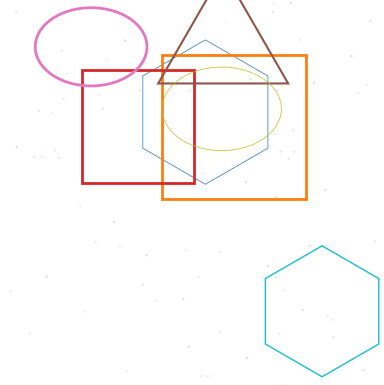[{"shape": "hexagon", "thickness": 0.5, "radius": 0.94, "center": [0.533, 0.709]}, {"shape": "square", "thickness": 2, "radius": 0.93, "center": [0.608, 0.67]}, {"shape": "square", "thickness": 2, "radius": 0.73, "center": [0.357, 0.672]}, {"shape": "triangle", "thickness": 1.5, "radius": 0.97, "center": [0.58, 0.881]}, {"shape": "oval", "thickness": 2, "radius": 0.73, "center": [0.237, 0.878]}, {"shape": "oval", "thickness": 0.5, "radius": 0.77, "center": [0.576, 0.717]}, {"shape": "hexagon", "thickness": 1, "radius": 0.85, "center": [0.837, 0.191]}]